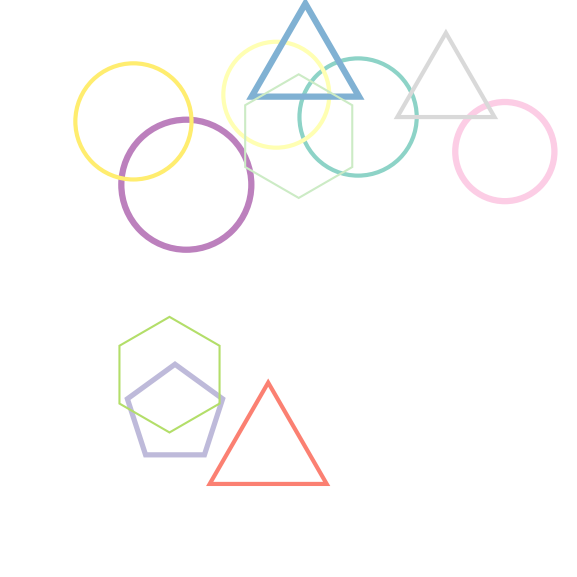[{"shape": "circle", "thickness": 2, "radius": 0.51, "center": [0.62, 0.797]}, {"shape": "circle", "thickness": 2, "radius": 0.46, "center": [0.478, 0.835]}, {"shape": "pentagon", "thickness": 2.5, "radius": 0.43, "center": [0.303, 0.282]}, {"shape": "triangle", "thickness": 2, "radius": 0.58, "center": [0.464, 0.22]}, {"shape": "triangle", "thickness": 3, "radius": 0.54, "center": [0.529, 0.886]}, {"shape": "hexagon", "thickness": 1, "radius": 0.5, "center": [0.294, 0.35]}, {"shape": "circle", "thickness": 3, "radius": 0.43, "center": [0.874, 0.737]}, {"shape": "triangle", "thickness": 2, "radius": 0.49, "center": [0.772, 0.845]}, {"shape": "circle", "thickness": 3, "radius": 0.56, "center": [0.323, 0.679]}, {"shape": "hexagon", "thickness": 1, "radius": 0.54, "center": [0.517, 0.763]}, {"shape": "circle", "thickness": 2, "radius": 0.5, "center": [0.231, 0.789]}]